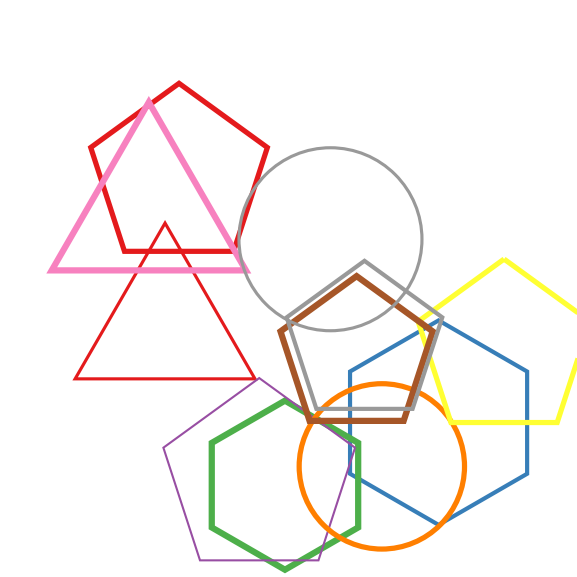[{"shape": "pentagon", "thickness": 2.5, "radius": 0.8, "center": [0.31, 0.694]}, {"shape": "triangle", "thickness": 1.5, "radius": 0.9, "center": [0.286, 0.433]}, {"shape": "hexagon", "thickness": 2, "radius": 0.89, "center": [0.759, 0.267]}, {"shape": "hexagon", "thickness": 3, "radius": 0.73, "center": [0.493, 0.159]}, {"shape": "pentagon", "thickness": 1, "radius": 0.87, "center": [0.449, 0.17]}, {"shape": "circle", "thickness": 2.5, "radius": 0.72, "center": [0.661, 0.192]}, {"shape": "pentagon", "thickness": 2.5, "radius": 0.78, "center": [0.873, 0.394]}, {"shape": "pentagon", "thickness": 3, "radius": 0.69, "center": [0.618, 0.382]}, {"shape": "triangle", "thickness": 3, "radius": 0.97, "center": [0.258, 0.628]}, {"shape": "circle", "thickness": 1.5, "radius": 0.79, "center": [0.572, 0.585]}, {"shape": "pentagon", "thickness": 2, "radius": 0.71, "center": [0.631, 0.406]}]